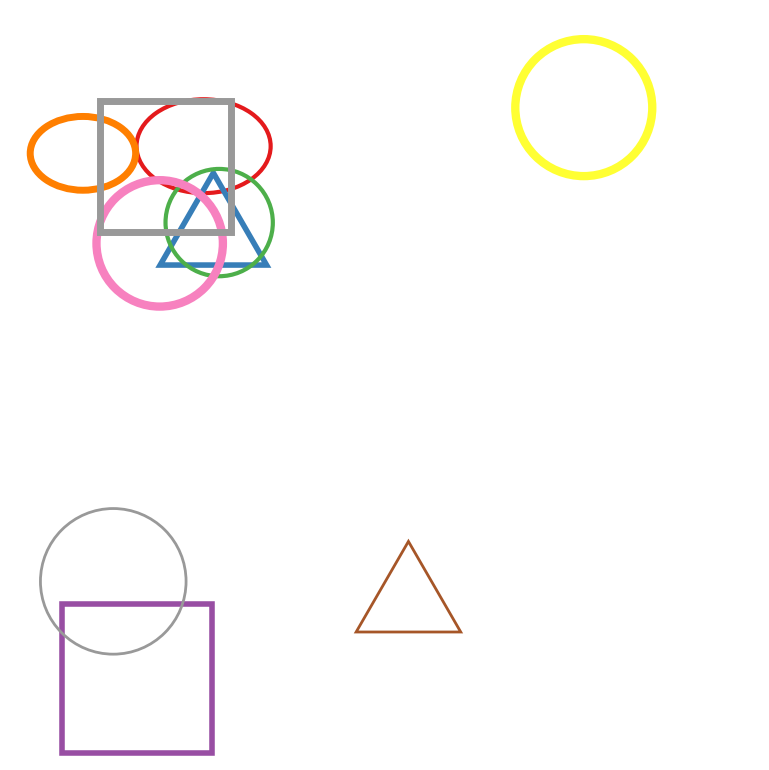[{"shape": "oval", "thickness": 1.5, "radius": 0.44, "center": [0.264, 0.81]}, {"shape": "triangle", "thickness": 2, "radius": 0.4, "center": [0.277, 0.696]}, {"shape": "circle", "thickness": 1.5, "radius": 0.35, "center": [0.285, 0.711]}, {"shape": "square", "thickness": 2, "radius": 0.49, "center": [0.178, 0.119]}, {"shape": "oval", "thickness": 2.5, "radius": 0.34, "center": [0.108, 0.801]}, {"shape": "circle", "thickness": 3, "radius": 0.44, "center": [0.758, 0.86]}, {"shape": "triangle", "thickness": 1, "radius": 0.39, "center": [0.53, 0.218]}, {"shape": "circle", "thickness": 3, "radius": 0.41, "center": [0.207, 0.684]}, {"shape": "circle", "thickness": 1, "radius": 0.47, "center": [0.147, 0.245]}, {"shape": "square", "thickness": 2.5, "radius": 0.42, "center": [0.215, 0.784]}]